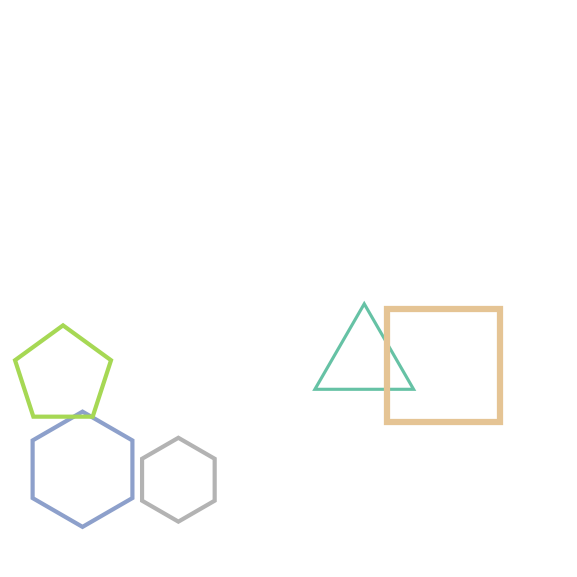[{"shape": "triangle", "thickness": 1.5, "radius": 0.49, "center": [0.631, 0.374]}, {"shape": "hexagon", "thickness": 2, "radius": 0.5, "center": [0.143, 0.187]}, {"shape": "pentagon", "thickness": 2, "radius": 0.44, "center": [0.109, 0.348]}, {"shape": "square", "thickness": 3, "radius": 0.49, "center": [0.768, 0.366]}, {"shape": "hexagon", "thickness": 2, "radius": 0.36, "center": [0.309, 0.168]}]